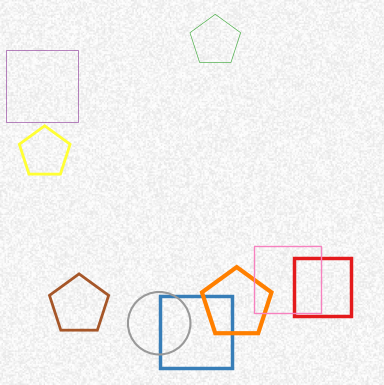[{"shape": "square", "thickness": 2.5, "radius": 0.37, "center": [0.838, 0.254]}, {"shape": "square", "thickness": 2.5, "radius": 0.47, "center": [0.51, 0.137]}, {"shape": "pentagon", "thickness": 0.5, "radius": 0.35, "center": [0.559, 0.894]}, {"shape": "square", "thickness": 0.5, "radius": 0.47, "center": [0.108, 0.777]}, {"shape": "pentagon", "thickness": 3, "radius": 0.47, "center": [0.615, 0.211]}, {"shape": "pentagon", "thickness": 2, "radius": 0.35, "center": [0.116, 0.604]}, {"shape": "pentagon", "thickness": 2, "radius": 0.4, "center": [0.205, 0.208]}, {"shape": "square", "thickness": 1, "radius": 0.44, "center": [0.746, 0.274]}, {"shape": "circle", "thickness": 1.5, "radius": 0.41, "center": [0.413, 0.16]}]